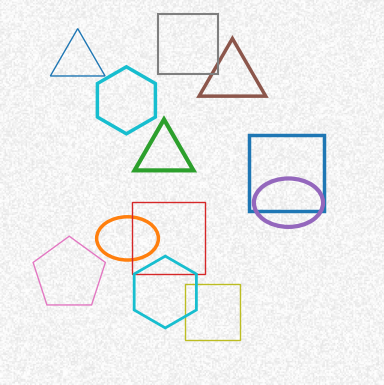[{"shape": "triangle", "thickness": 1, "radius": 0.41, "center": [0.202, 0.844]}, {"shape": "square", "thickness": 2.5, "radius": 0.49, "center": [0.744, 0.551]}, {"shape": "oval", "thickness": 2.5, "radius": 0.4, "center": [0.331, 0.381]}, {"shape": "triangle", "thickness": 3, "radius": 0.44, "center": [0.426, 0.602]}, {"shape": "square", "thickness": 1, "radius": 0.47, "center": [0.438, 0.382]}, {"shape": "oval", "thickness": 3, "radius": 0.45, "center": [0.749, 0.474]}, {"shape": "triangle", "thickness": 2.5, "radius": 0.5, "center": [0.604, 0.8]}, {"shape": "pentagon", "thickness": 1, "radius": 0.49, "center": [0.18, 0.288]}, {"shape": "square", "thickness": 1.5, "radius": 0.39, "center": [0.488, 0.885]}, {"shape": "square", "thickness": 1, "radius": 0.36, "center": [0.552, 0.19]}, {"shape": "hexagon", "thickness": 2, "radius": 0.47, "center": [0.429, 0.242]}, {"shape": "hexagon", "thickness": 2.5, "radius": 0.44, "center": [0.328, 0.739]}]